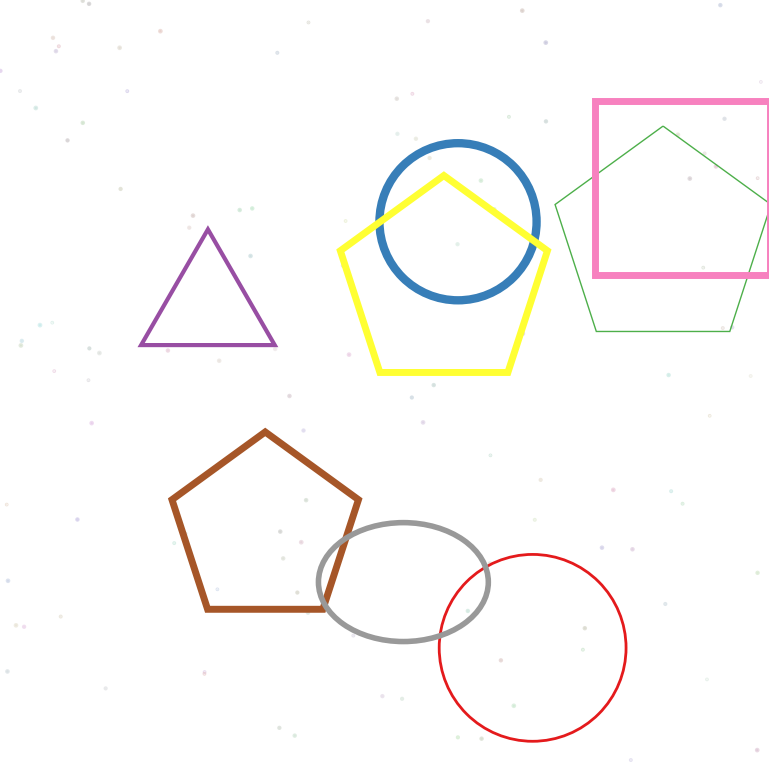[{"shape": "circle", "thickness": 1, "radius": 0.61, "center": [0.692, 0.159]}, {"shape": "circle", "thickness": 3, "radius": 0.51, "center": [0.595, 0.712]}, {"shape": "pentagon", "thickness": 0.5, "radius": 0.74, "center": [0.861, 0.689]}, {"shape": "triangle", "thickness": 1.5, "radius": 0.5, "center": [0.27, 0.602]}, {"shape": "pentagon", "thickness": 2.5, "radius": 0.71, "center": [0.576, 0.631]}, {"shape": "pentagon", "thickness": 2.5, "radius": 0.64, "center": [0.344, 0.312]}, {"shape": "square", "thickness": 2.5, "radius": 0.57, "center": [0.886, 0.755]}, {"shape": "oval", "thickness": 2, "radius": 0.55, "center": [0.524, 0.244]}]